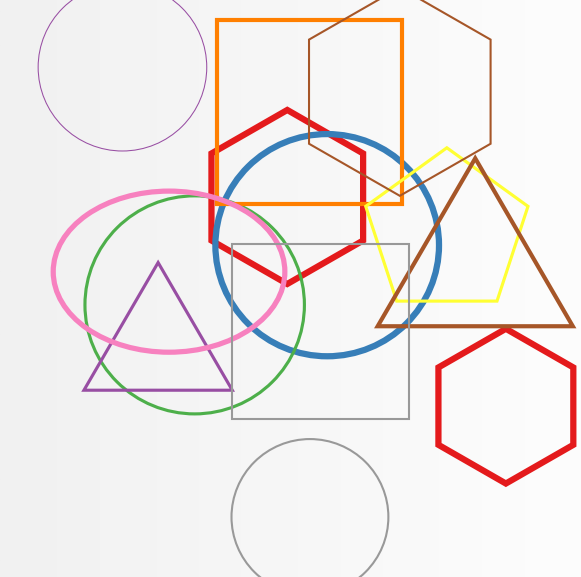[{"shape": "hexagon", "thickness": 3, "radius": 0.67, "center": [0.87, 0.296]}, {"shape": "hexagon", "thickness": 3, "radius": 0.75, "center": [0.494, 0.658]}, {"shape": "circle", "thickness": 3, "radius": 0.96, "center": [0.563, 0.575]}, {"shape": "circle", "thickness": 1.5, "radius": 0.94, "center": [0.335, 0.471]}, {"shape": "circle", "thickness": 0.5, "radius": 0.73, "center": [0.211, 0.883]}, {"shape": "triangle", "thickness": 1.5, "radius": 0.74, "center": [0.272, 0.397]}, {"shape": "square", "thickness": 2, "radius": 0.8, "center": [0.532, 0.806]}, {"shape": "pentagon", "thickness": 1.5, "radius": 0.73, "center": [0.769, 0.596]}, {"shape": "triangle", "thickness": 2, "radius": 0.97, "center": [0.818, 0.531]}, {"shape": "hexagon", "thickness": 1, "radius": 0.9, "center": [0.688, 0.84]}, {"shape": "oval", "thickness": 2.5, "radius": 1.0, "center": [0.291, 0.529]}, {"shape": "square", "thickness": 1, "radius": 0.76, "center": [0.551, 0.425]}, {"shape": "circle", "thickness": 1, "radius": 0.67, "center": [0.533, 0.104]}]